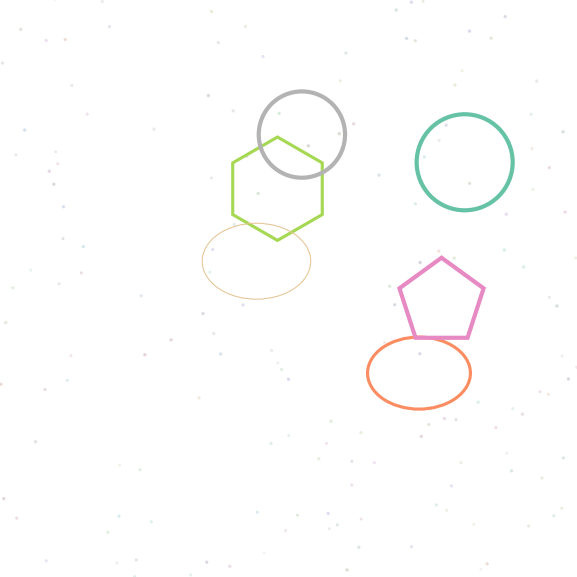[{"shape": "circle", "thickness": 2, "radius": 0.42, "center": [0.805, 0.718]}, {"shape": "oval", "thickness": 1.5, "radius": 0.45, "center": [0.726, 0.353]}, {"shape": "pentagon", "thickness": 2, "radius": 0.38, "center": [0.765, 0.476]}, {"shape": "hexagon", "thickness": 1.5, "radius": 0.45, "center": [0.481, 0.672]}, {"shape": "oval", "thickness": 0.5, "radius": 0.47, "center": [0.444, 0.547]}, {"shape": "circle", "thickness": 2, "radius": 0.37, "center": [0.523, 0.766]}]